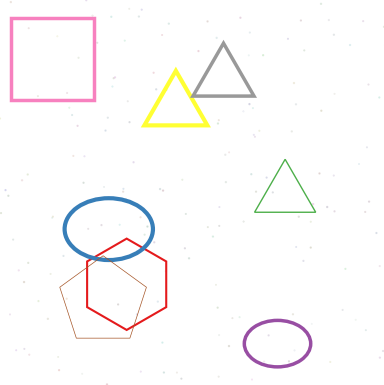[{"shape": "hexagon", "thickness": 1.5, "radius": 0.59, "center": [0.329, 0.262]}, {"shape": "oval", "thickness": 3, "radius": 0.57, "center": [0.283, 0.405]}, {"shape": "triangle", "thickness": 1, "radius": 0.46, "center": [0.741, 0.495]}, {"shape": "oval", "thickness": 2.5, "radius": 0.43, "center": [0.721, 0.107]}, {"shape": "triangle", "thickness": 3, "radius": 0.47, "center": [0.457, 0.722]}, {"shape": "pentagon", "thickness": 0.5, "radius": 0.59, "center": [0.268, 0.217]}, {"shape": "square", "thickness": 2.5, "radius": 0.54, "center": [0.136, 0.847]}, {"shape": "triangle", "thickness": 2.5, "radius": 0.46, "center": [0.581, 0.796]}]